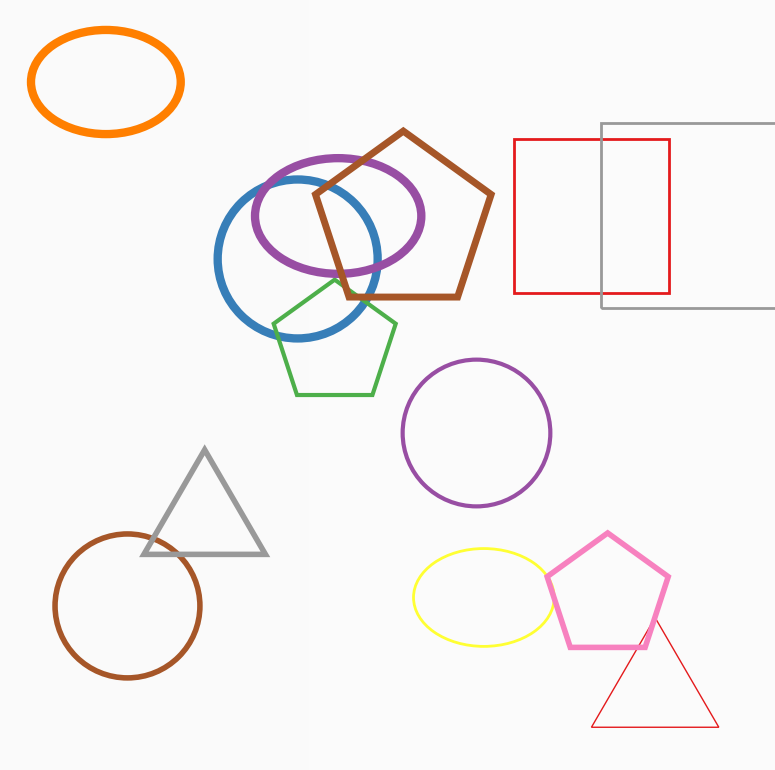[{"shape": "triangle", "thickness": 0.5, "radius": 0.47, "center": [0.845, 0.103]}, {"shape": "square", "thickness": 1, "radius": 0.5, "center": [0.763, 0.719]}, {"shape": "circle", "thickness": 3, "radius": 0.52, "center": [0.384, 0.664]}, {"shape": "pentagon", "thickness": 1.5, "radius": 0.41, "center": [0.432, 0.554]}, {"shape": "oval", "thickness": 3, "radius": 0.54, "center": [0.436, 0.719]}, {"shape": "circle", "thickness": 1.5, "radius": 0.48, "center": [0.615, 0.438]}, {"shape": "oval", "thickness": 3, "radius": 0.48, "center": [0.137, 0.893]}, {"shape": "oval", "thickness": 1, "radius": 0.45, "center": [0.624, 0.224]}, {"shape": "circle", "thickness": 2, "radius": 0.47, "center": [0.164, 0.213]}, {"shape": "pentagon", "thickness": 2.5, "radius": 0.6, "center": [0.52, 0.711]}, {"shape": "pentagon", "thickness": 2, "radius": 0.41, "center": [0.784, 0.226]}, {"shape": "triangle", "thickness": 2, "radius": 0.45, "center": [0.264, 0.325]}, {"shape": "square", "thickness": 1, "radius": 0.6, "center": [0.895, 0.72]}]